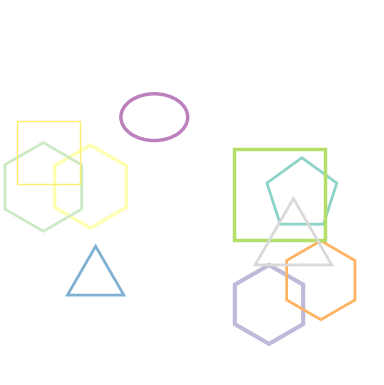[{"shape": "pentagon", "thickness": 2, "radius": 0.48, "center": [0.784, 0.495]}, {"shape": "hexagon", "thickness": 2.5, "radius": 0.54, "center": [0.235, 0.515]}, {"shape": "hexagon", "thickness": 3, "radius": 0.51, "center": [0.699, 0.209]}, {"shape": "triangle", "thickness": 2, "radius": 0.42, "center": [0.248, 0.276]}, {"shape": "hexagon", "thickness": 2, "radius": 0.51, "center": [0.833, 0.272]}, {"shape": "square", "thickness": 2.5, "radius": 0.59, "center": [0.727, 0.495]}, {"shape": "triangle", "thickness": 2, "radius": 0.57, "center": [0.762, 0.369]}, {"shape": "oval", "thickness": 2.5, "radius": 0.43, "center": [0.401, 0.696]}, {"shape": "hexagon", "thickness": 2, "radius": 0.58, "center": [0.112, 0.515]}, {"shape": "square", "thickness": 1, "radius": 0.41, "center": [0.125, 0.603]}]